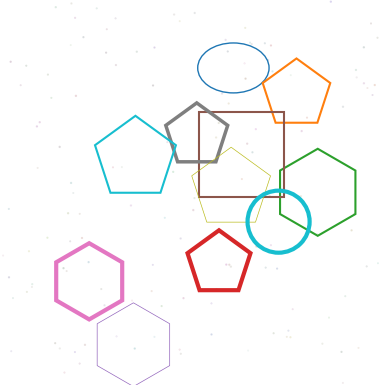[{"shape": "oval", "thickness": 1, "radius": 0.46, "center": [0.606, 0.824]}, {"shape": "pentagon", "thickness": 1.5, "radius": 0.46, "center": [0.77, 0.756]}, {"shape": "hexagon", "thickness": 1.5, "radius": 0.57, "center": [0.825, 0.501]}, {"shape": "pentagon", "thickness": 3, "radius": 0.43, "center": [0.569, 0.316]}, {"shape": "hexagon", "thickness": 0.5, "radius": 0.54, "center": [0.347, 0.105]}, {"shape": "square", "thickness": 1.5, "radius": 0.55, "center": [0.626, 0.599]}, {"shape": "hexagon", "thickness": 3, "radius": 0.49, "center": [0.232, 0.269]}, {"shape": "pentagon", "thickness": 2.5, "radius": 0.42, "center": [0.511, 0.648]}, {"shape": "pentagon", "thickness": 0.5, "radius": 0.54, "center": [0.6, 0.51]}, {"shape": "pentagon", "thickness": 1.5, "radius": 0.55, "center": [0.352, 0.589]}, {"shape": "circle", "thickness": 3, "radius": 0.4, "center": [0.724, 0.424]}]